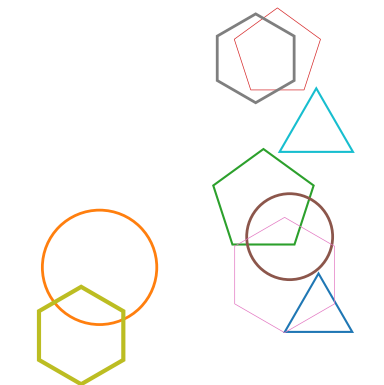[{"shape": "triangle", "thickness": 1.5, "radius": 0.51, "center": [0.827, 0.188]}, {"shape": "circle", "thickness": 2, "radius": 0.74, "center": [0.259, 0.306]}, {"shape": "pentagon", "thickness": 1.5, "radius": 0.69, "center": [0.684, 0.476]}, {"shape": "pentagon", "thickness": 0.5, "radius": 0.59, "center": [0.72, 0.862]}, {"shape": "circle", "thickness": 2, "radius": 0.56, "center": [0.752, 0.385]}, {"shape": "hexagon", "thickness": 0.5, "radius": 0.75, "center": [0.739, 0.286]}, {"shape": "hexagon", "thickness": 2, "radius": 0.58, "center": [0.664, 0.849]}, {"shape": "hexagon", "thickness": 3, "radius": 0.63, "center": [0.211, 0.128]}, {"shape": "triangle", "thickness": 1.5, "radius": 0.55, "center": [0.821, 0.661]}]